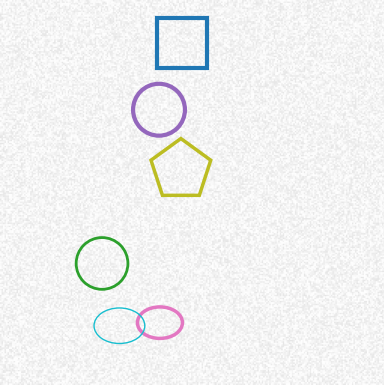[{"shape": "square", "thickness": 3, "radius": 0.32, "center": [0.473, 0.889]}, {"shape": "circle", "thickness": 2, "radius": 0.34, "center": [0.265, 0.316]}, {"shape": "circle", "thickness": 3, "radius": 0.34, "center": [0.413, 0.715]}, {"shape": "oval", "thickness": 2.5, "radius": 0.29, "center": [0.415, 0.162]}, {"shape": "pentagon", "thickness": 2.5, "radius": 0.41, "center": [0.47, 0.559]}, {"shape": "oval", "thickness": 1, "radius": 0.33, "center": [0.31, 0.154]}]